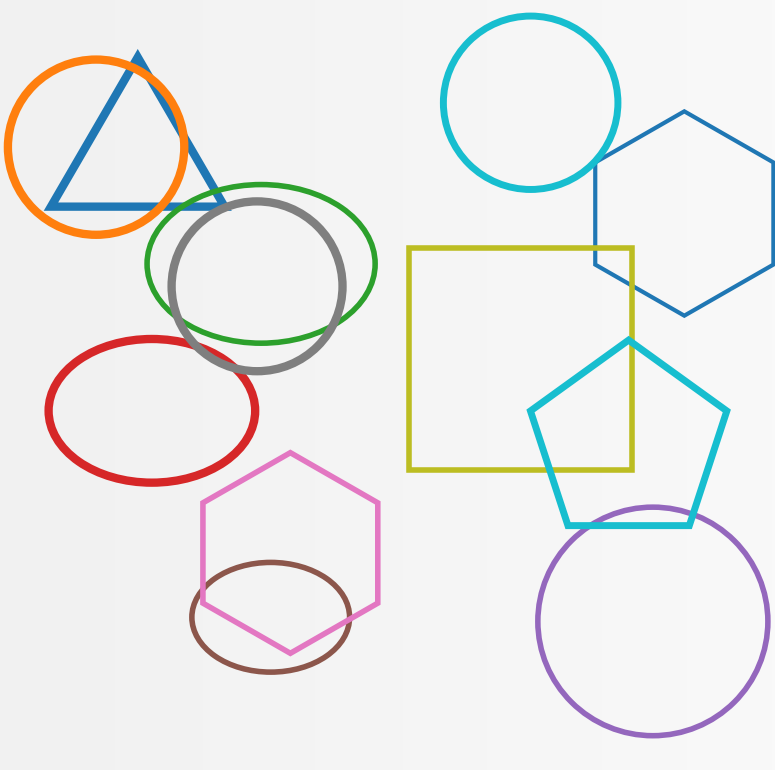[{"shape": "triangle", "thickness": 3, "radius": 0.65, "center": [0.178, 0.796]}, {"shape": "hexagon", "thickness": 1.5, "radius": 0.66, "center": [0.883, 0.723]}, {"shape": "circle", "thickness": 3, "radius": 0.57, "center": [0.124, 0.809]}, {"shape": "oval", "thickness": 2, "radius": 0.74, "center": [0.337, 0.657]}, {"shape": "oval", "thickness": 3, "radius": 0.67, "center": [0.196, 0.466]}, {"shape": "circle", "thickness": 2, "radius": 0.74, "center": [0.842, 0.193]}, {"shape": "oval", "thickness": 2, "radius": 0.51, "center": [0.349, 0.198]}, {"shape": "hexagon", "thickness": 2, "radius": 0.65, "center": [0.375, 0.282]}, {"shape": "circle", "thickness": 3, "radius": 0.55, "center": [0.332, 0.628]}, {"shape": "square", "thickness": 2, "radius": 0.72, "center": [0.672, 0.533]}, {"shape": "pentagon", "thickness": 2.5, "radius": 0.67, "center": [0.811, 0.425]}, {"shape": "circle", "thickness": 2.5, "radius": 0.56, "center": [0.685, 0.867]}]